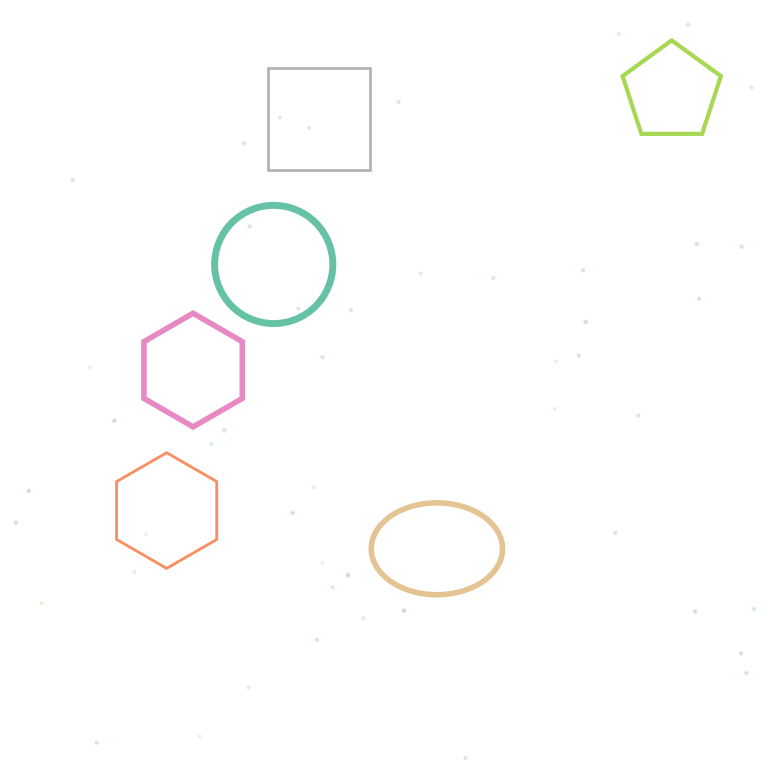[{"shape": "circle", "thickness": 2.5, "radius": 0.38, "center": [0.355, 0.657]}, {"shape": "hexagon", "thickness": 1, "radius": 0.38, "center": [0.216, 0.337]}, {"shape": "hexagon", "thickness": 2, "radius": 0.37, "center": [0.251, 0.519]}, {"shape": "pentagon", "thickness": 1.5, "radius": 0.34, "center": [0.872, 0.88]}, {"shape": "oval", "thickness": 2, "radius": 0.43, "center": [0.567, 0.287]}, {"shape": "square", "thickness": 1, "radius": 0.33, "center": [0.414, 0.845]}]